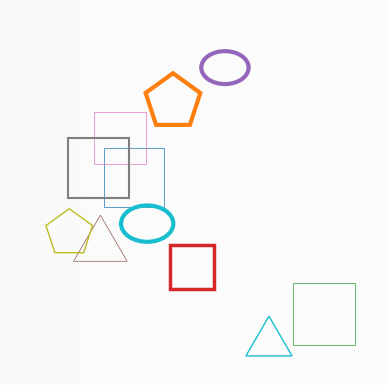[{"shape": "square", "thickness": 0.5, "radius": 0.38, "center": [0.346, 0.54]}, {"shape": "pentagon", "thickness": 3, "radius": 0.37, "center": [0.446, 0.736]}, {"shape": "square", "thickness": 0.5, "radius": 0.4, "center": [0.836, 0.184]}, {"shape": "square", "thickness": 2.5, "radius": 0.29, "center": [0.495, 0.307]}, {"shape": "oval", "thickness": 3, "radius": 0.31, "center": [0.581, 0.824]}, {"shape": "triangle", "thickness": 0.5, "radius": 0.4, "center": [0.259, 0.361]}, {"shape": "square", "thickness": 0.5, "radius": 0.34, "center": [0.309, 0.642]}, {"shape": "square", "thickness": 1.5, "radius": 0.39, "center": [0.255, 0.564]}, {"shape": "pentagon", "thickness": 1, "radius": 0.32, "center": [0.179, 0.395]}, {"shape": "oval", "thickness": 3, "radius": 0.34, "center": [0.38, 0.419]}, {"shape": "triangle", "thickness": 1, "radius": 0.34, "center": [0.694, 0.11]}]